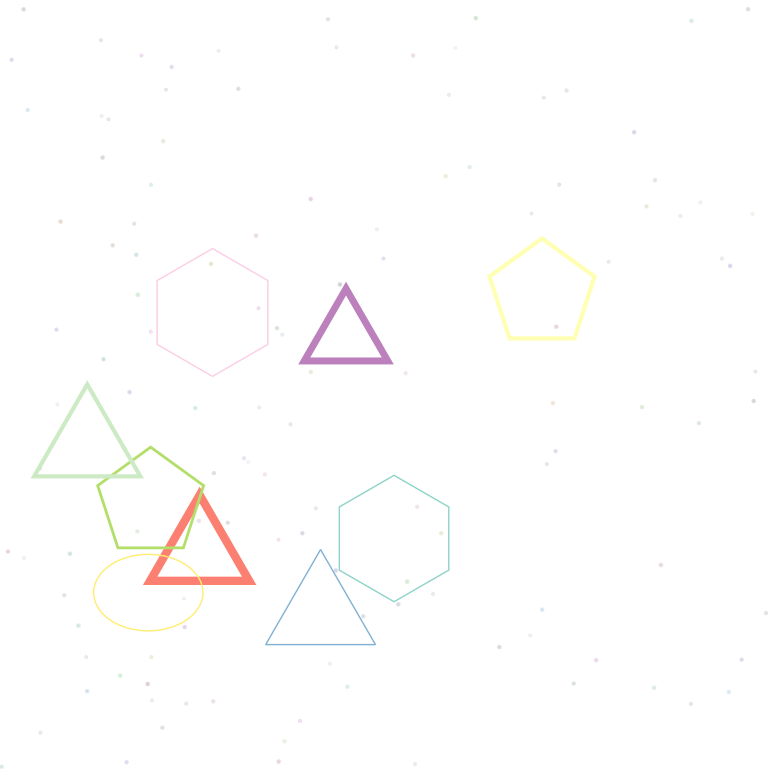[{"shape": "hexagon", "thickness": 0.5, "radius": 0.41, "center": [0.512, 0.301]}, {"shape": "pentagon", "thickness": 1.5, "radius": 0.36, "center": [0.704, 0.619]}, {"shape": "triangle", "thickness": 3, "radius": 0.37, "center": [0.259, 0.283]}, {"shape": "triangle", "thickness": 0.5, "radius": 0.41, "center": [0.416, 0.204]}, {"shape": "pentagon", "thickness": 1, "radius": 0.36, "center": [0.196, 0.347]}, {"shape": "hexagon", "thickness": 0.5, "radius": 0.42, "center": [0.276, 0.594]}, {"shape": "triangle", "thickness": 2.5, "radius": 0.31, "center": [0.449, 0.563]}, {"shape": "triangle", "thickness": 1.5, "radius": 0.4, "center": [0.113, 0.421]}, {"shape": "oval", "thickness": 0.5, "radius": 0.35, "center": [0.193, 0.23]}]